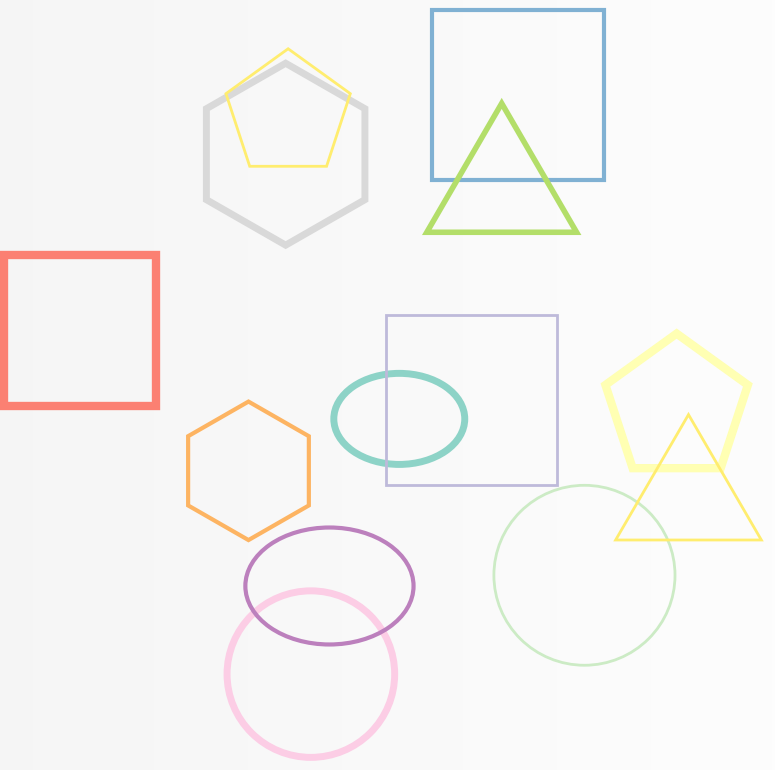[{"shape": "oval", "thickness": 2.5, "radius": 0.42, "center": [0.515, 0.456]}, {"shape": "pentagon", "thickness": 3, "radius": 0.48, "center": [0.873, 0.47]}, {"shape": "square", "thickness": 1, "radius": 0.55, "center": [0.608, 0.481]}, {"shape": "square", "thickness": 3, "radius": 0.49, "center": [0.104, 0.57]}, {"shape": "square", "thickness": 1.5, "radius": 0.55, "center": [0.668, 0.877]}, {"shape": "hexagon", "thickness": 1.5, "radius": 0.45, "center": [0.321, 0.389]}, {"shape": "triangle", "thickness": 2, "radius": 0.56, "center": [0.647, 0.754]}, {"shape": "circle", "thickness": 2.5, "radius": 0.54, "center": [0.401, 0.125]}, {"shape": "hexagon", "thickness": 2.5, "radius": 0.59, "center": [0.369, 0.8]}, {"shape": "oval", "thickness": 1.5, "radius": 0.54, "center": [0.425, 0.239]}, {"shape": "circle", "thickness": 1, "radius": 0.58, "center": [0.754, 0.253]}, {"shape": "pentagon", "thickness": 1, "radius": 0.42, "center": [0.372, 0.852]}, {"shape": "triangle", "thickness": 1, "radius": 0.54, "center": [0.888, 0.353]}]